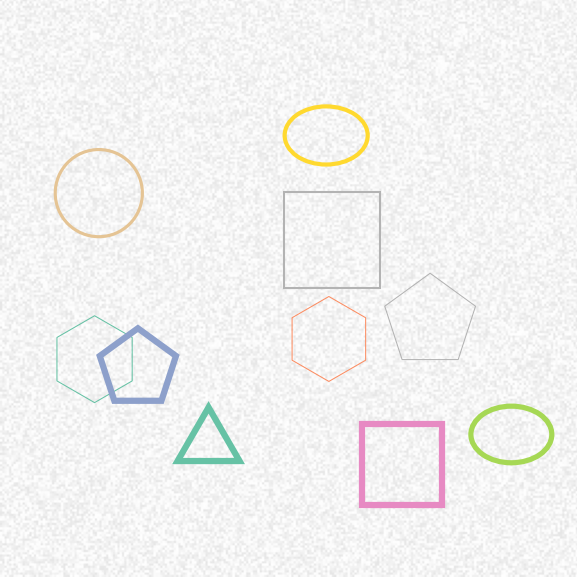[{"shape": "hexagon", "thickness": 0.5, "radius": 0.38, "center": [0.164, 0.377]}, {"shape": "triangle", "thickness": 3, "radius": 0.31, "center": [0.361, 0.232]}, {"shape": "hexagon", "thickness": 0.5, "radius": 0.37, "center": [0.569, 0.412]}, {"shape": "pentagon", "thickness": 3, "radius": 0.35, "center": [0.239, 0.361]}, {"shape": "square", "thickness": 3, "radius": 0.35, "center": [0.696, 0.195]}, {"shape": "oval", "thickness": 2.5, "radius": 0.35, "center": [0.885, 0.247]}, {"shape": "oval", "thickness": 2, "radius": 0.36, "center": [0.565, 0.765]}, {"shape": "circle", "thickness": 1.5, "radius": 0.38, "center": [0.171, 0.665]}, {"shape": "square", "thickness": 1, "radius": 0.41, "center": [0.575, 0.584]}, {"shape": "pentagon", "thickness": 0.5, "radius": 0.41, "center": [0.745, 0.443]}]